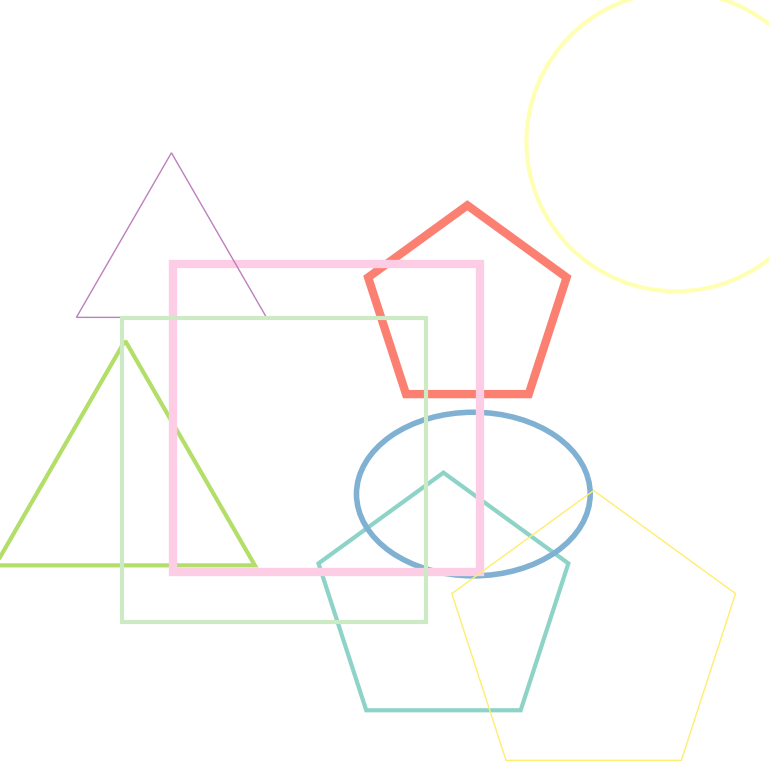[{"shape": "pentagon", "thickness": 1.5, "radius": 0.85, "center": [0.576, 0.216]}, {"shape": "circle", "thickness": 1.5, "radius": 0.97, "center": [0.878, 0.816]}, {"shape": "pentagon", "thickness": 3, "radius": 0.68, "center": [0.607, 0.598]}, {"shape": "oval", "thickness": 2, "radius": 0.76, "center": [0.615, 0.358]}, {"shape": "triangle", "thickness": 1.5, "radius": 0.97, "center": [0.162, 0.363]}, {"shape": "square", "thickness": 3, "radius": 1.0, "center": [0.424, 0.457]}, {"shape": "triangle", "thickness": 0.5, "radius": 0.71, "center": [0.223, 0.659]}, {"shape": "square", "thickness": 1.5, "radius": 0.99, "center": [0.355, 0.39]}, {"shape": "pentagon", "thickness": 0.5, "radius": 0.97, "center": [0.771, 0.169]}]